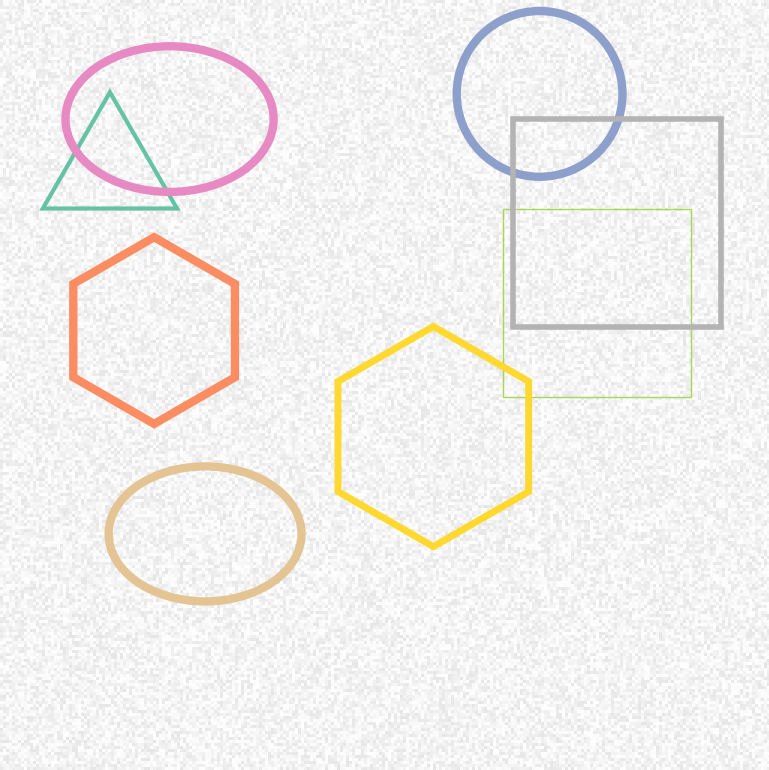[{"shape": "triangle", "thickness": 1.5, "radius": 0.5, "center": [0.143, 0.779]}, {"shape": "hexagon", "thickness": 3, "radius": 0.61, "center": [0.2, 0.571]}, {"shape": "circle", "thickness": 3, "radius": 0.54, "center": [0.701, 0.878]}, {"shape": "oval", "thickness": 3, "radius": 0.68, "center": [0.22, 0.845]}, {"shape": "square", "thickness": 0.5, "radius": 0.61, "center": [0.776, 0.606]}, {"shape": "hexagon", "thickness": 2.5, "radius": 0.71, "center": [0.563, 0.433]}, {"shape": "oval", "thickness": 3, "radius": 0.63, "center": [0.266, 0.307]}, {"shape": "square", "thickness": 2, "radius": 0.68, "center": [0.801, 0.71]}]